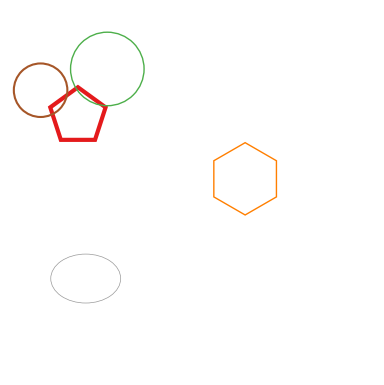[{"shape": "pentagon", "thickness": 3, "radius": 0.38, "center": [0.202, 0.698]}, {"shape": "circle", "thickness": 1, "radius": 0.48, "center": [0.279, 0.821]}, {"shape": "hexagon", "thickness": 1, "radius": 0.47, "center": [0.637, 0.536]}, {"shape": "circle", "thickness": 1.5, "radius": 0.35, "center": [0.105, 0.766]}, {"shape": "oval", "thickness": 0.5, "radius": 0.45, "center": [0.223, 0.276]}]